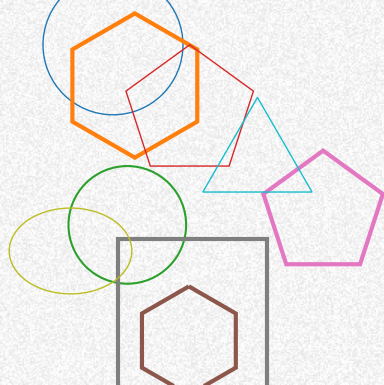[{"shape": "circle", "thickness": 1, "radius": 0.91, "center": [0.293, 0.884]}, {"shape": "hexagon", "thickness": 3, "radius": 0.94, "center": [0.35, 0.778]}, {"shape": "circle", "thickness": 1.5, "radius": 0.76, "center": [0.331, 0.416]}, {"shape": "pentagon", "thickness": 1, "radius": 0.87, "center": [0.493, 0.71]}, {"shape": "hexagon", "thickness": 3, "radius": 0.7, "center": [0.491, 0.115]}, {"shape": "pentagon", "thickness": 3, "radius": 0.82, "center": [0.839, 0.446]}, {"shape": "square", "thickness": 3, "radius": 0.97, "center": [0.499, 0.185]}, {"shape": "oval", "thickness": 1, "radius": 0.8, "center": [0.183, 0.348]}, {"shape": "triangle", "thickness": 1, "radius": 0.82, "center": [0.669, 0.583]}]